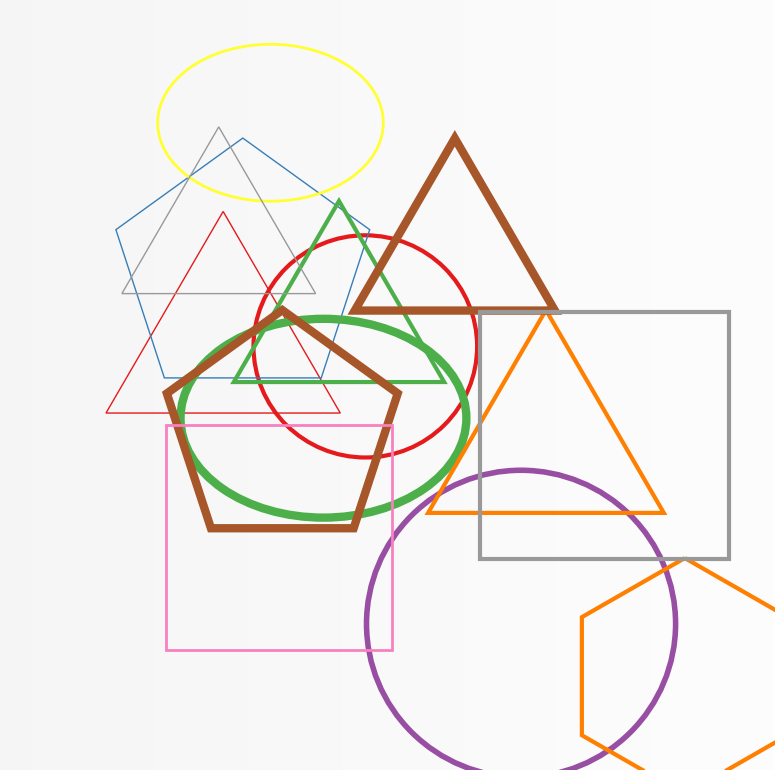[{"shape": "triangle", "thickness": 0.5, "radius": 0.87, "center": [0.288, 0.551]}, {"shape": "circle", "thickness": 1.5, "radius": 0.72, "center": [0.471, 0.55]}, {"shape": "pentagon", "thickness": 0.5, "radius": 0.86, "center": [0.313, 0.649]}, {"shape": "oval", "thickness": 3, "radius": 0.92, "center": [0.417, 0.457]}, {"shape": "triangle", "thickness": 1.5, "radius": 0.78, "center": [0.437, 0.582]}, {"shape": "circle", "thickness": 2, "radius": 1.0, "center": [0.672, 0.19]}, {"shape": "hexagon", "thickness": 1.5, "radius": 0.77, "center": [0.884, 0.122]}, {"shape": "triangle", "thickness": 1.5, "radius": 0.88, "center": [0.704, 0.422]}, {"shape": "oval", "thickness": 1, "radius": 0.73, "center": [0.349, 0.841]}, {"shape": "triangle", "thickness": 3, "radius": 0.75, "center": [0.587, 0.671]}, {"shape": "pentagon", "thickness": 3, "radius": 0.78, "center": [0.364, 0.441]}, {"shape": "square", "thickness": 1, "radius": 0.73, "center": [0.36, 0.302]}, {"shape": "triangle", "thickness": 0.5, "radius": 0.72, "center": [0.282, 0.691]}, {"shape": "square", "thickness": 1.5, "radius": 0.8, "center": [0.78, 0.434]}]